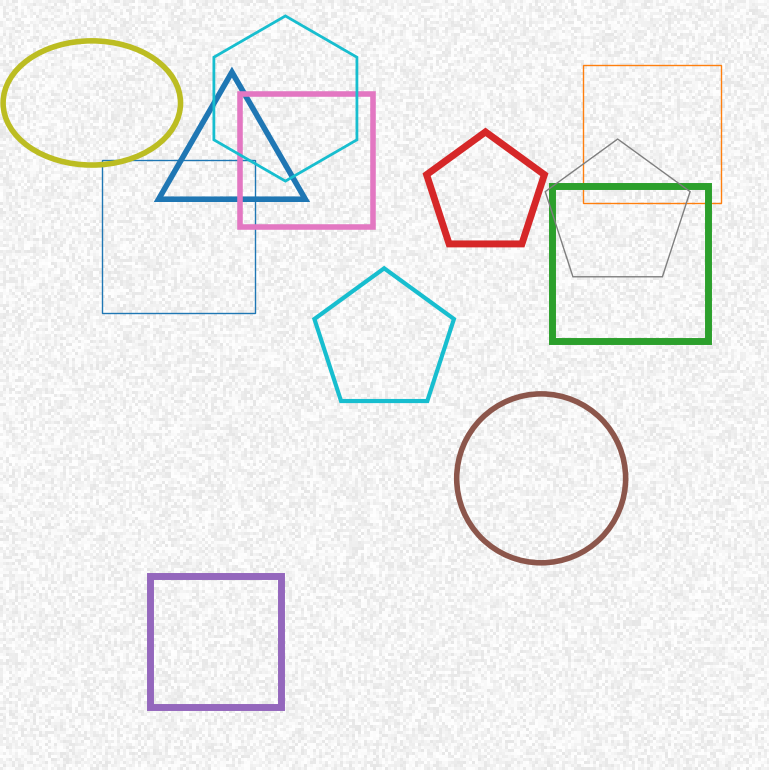[{"shape": "triangle", "thickness": 2, "radius": 0.55, "center": [0.301, 0.796]}, {"shape": "square", "thickness": 0.5, "radius": 0.5, "center": [0.232, 0.693]}, {"shape": "square", "thickness": 0.5, "radius": 0.45, "center": [0.847, 0.826]}, {"shape": "square", "thickness": 2.5, "radius": 0.5, "center": [0.818, 0.658]}, {"shape": "pentagon", "thickness": 2.5, "radius": 0.4, "center": [0.631, 0.748]}, {"shape": "square", "thickness": 2.5, "radius": 0.42, "center": [0.28, 0.167]}, {"shape": "circle", "thickness": 2, "radius": 0.55, "center": [0.703, 0.379]}, {"shape": "square", "thickness": 2, "radius": 0.43, "center": [0.398, 0.792]}, {"shape": "pentagon", "thickness": 0.5, "radius": 0.49, "center": [0.802, 0.721]}, {"shape": "oval", "thickness": 2, "radius": 0.58, "center": [0.119, 0.866]}, {"shape": "hexagon", "thickness": 1, "radius": 0.54, "center": [0.371, 0.872]}, {"shape": "pentagon", "thickness": 1.5, "radius": 0.48, "center": [0.499, 0.556]}]